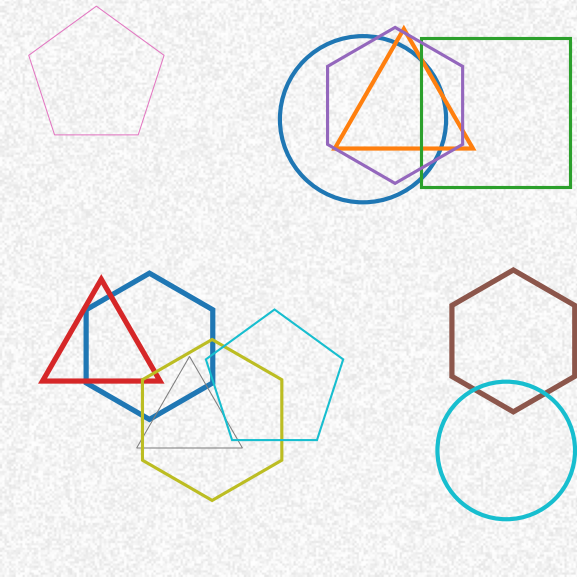[{"shape": "circle", "thickness": 2, "radius": 0.72, "center": [0.629, 0.793]}, {"shape": "hexagon", "thickness": 2.5, "radius": 0.63, "center": [0.259, 0.399]}, {"shape": "triangle", "thickness": 2, "radius": 0.69, "center": [0.699, 0.811]}, {"shape": "square", "thickness": 1.5, "radius": 0.64, "center": [0.858, 0.804]}, {"shape": "triangle", "thickness": 2.5, "radius": 0.59, "center": [0.175, 0.398]}, {"shape": "hexagon", "thickness": 1.5, "radius": 0.68, "center": [0.684, 0.817]}, {"shape": "hexagon", "thickness": 2.5, "radius": 0.61, "center": [0.889, 0.409]}, {"shape": "pentagon", "thickness": 0.5, "radius": 0.62, "center": [0.167, 0.865]}, {"shape": "triangle", "thickness": 0.5, "radius": 0.53, "center": [0.328, 0.276]}, {"shape": "hexagon", "thickness": 1.5, "radius": 0.7, "center": [0.367, 0.272]}, {"shape": "circle", "thickness": 2, "radius": 0.6, "center": [0.877, 0.219]}, {"shape": "pentagon", "thickness": 1, "radius": 0.63, "center": [0.475, 0.338]}]